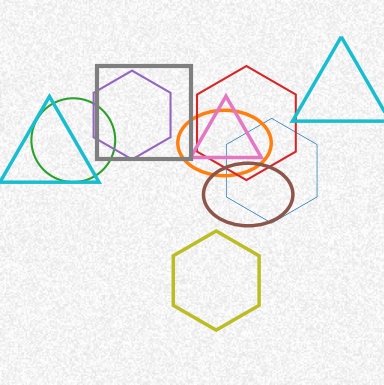[{"shape": "hexagon", "thickness": 0.5, "radius": 0.68, "center": [0.706, 0.557]}, {"shape": "oval", "thickness": 2.5, "radius": 0.61, "center": [0.583, 0.629]}, {"shape": "circle", "thickness": 1.5, "radius": 0.54, "center": [0.19, 0.636]}, {"shape": "hexagon", "thickness": 1.5, "radius": 0.74, "center": [0.64, 0.68]}, {"shape": "hexagon", "thickness": 1.5, "radius": 0.58, "center": [0.343, 0.701]}, {"shape": "oval", "thickness": 2.5, "radius": 0.58, "center": [0.645, 0.495]}, {"shape": "triangle", "thickness": 2.5, "radius": 0.53, "center": [0.587, 0.644]}, {"shape": "square", "thickness": 3, "radius": 0.61, "center": [0.374, 0.708]}, {"shape": "hexagon", "thickness": 2.5, "radius": 0.64, "center": [0.562, 0.271]}, {"shape": "triangle", "thickness": 2.5, "radius": 0.73, "center": [0.886, 0.758]}, {"shape": "triangle", "thickness": 2.5, "radius": 0.74, "center": [0.129, 0.601]}]